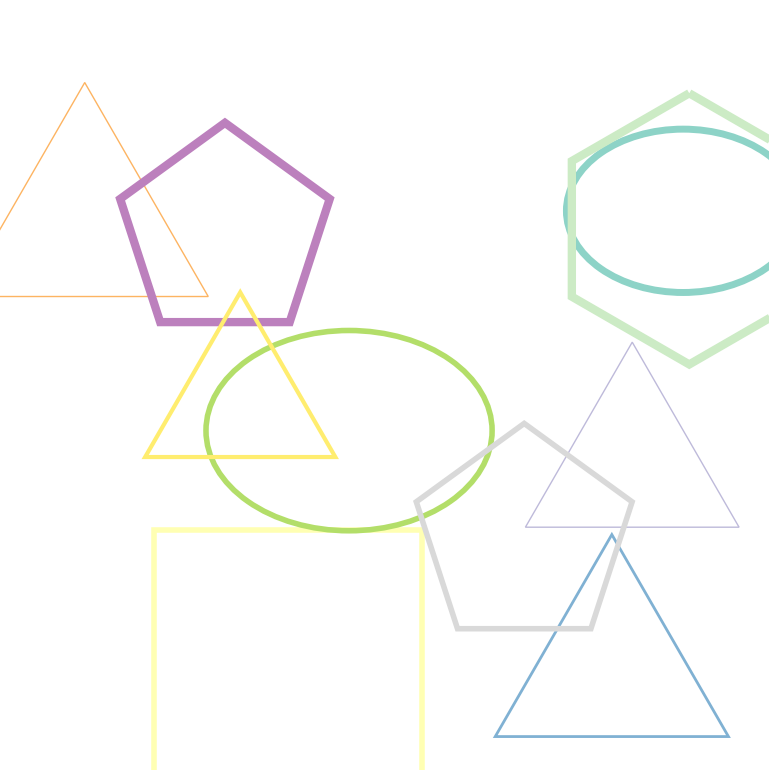[{"shape": "oval", "thickness": 2.5, "radius": 0.76, "center": [0.887, 0.726]}, {"shape": "square", "thickness": 2, "radius": 0.87, "center": [0.374, 0.138]}, {"shape": "triangle", "thickness": 0.5, "radius": 0.8, "center": [0.821, 0.395]}, {"shape": "triangle", "thickness": 1, "radius": 0.87, "center": [0.795, 0.131]}, {"shape": "triangle", "thickness": 0.5, "radius": 0.93, "center": [0.11, 0.708]}, {"shape": "oval", "thickness": 2, "radius": 0.93, "center": [0.453, 0.441]}, {"shape": "pentagon", "thickness": 2, "radius": 0.74, "center": [0.681, 0.303]}, {"shape": "pentagon", "thickness": 3, "radius": 0.72, "center": [0.292, 0.697]}, {"shape": "hexagon", "thickness": 3, "radius": 0.88, "center": [0.895, 0.703]}, {"shape": "triangle", "thickness": 1.5, "radius": 0.71, "center": [0.312, 0.478]}]